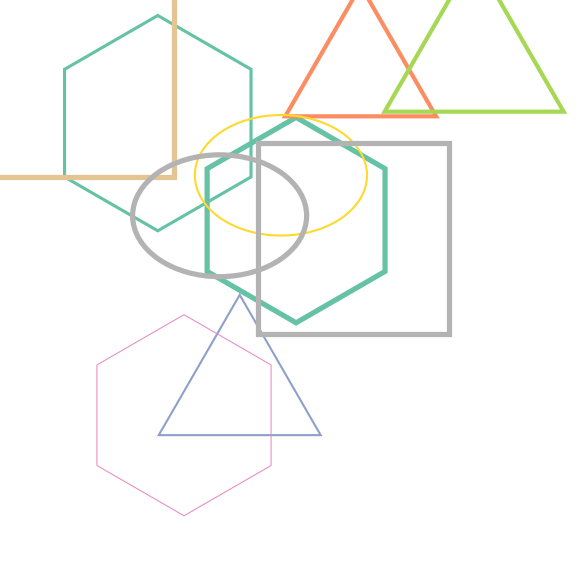[{"shape": "hexagon", "thickness": 2.5, "radius": 0.89, "center": [0.513, 0.618]}, {"shape": "hexagon", "thickness": 1.5, "radius": 0.93, "center": [0.273, 0.786]}, {"shape": "triangle", "thickness": 2, "radius": 0.75, "center": [0.625, 0.873]}, {"shape": "triangle", "thickness": 1, "radius": 0.81, "center": [0.415, 0.327]}, {"shape": "hexagon", "thickness": 0.5, "radius": 0.87, "center": [0.319, 0.28]}, {"shape": "triangle", "thickness": 2, "radius": 0.9, "center": [0.821, 0.895]}, {"shape": "oval", "thickness": 1, "radius": 0.75, "center": [0.486, 0.696]}, {"shape": "square", "thickness": 2.5, "radius": 0.78, "center": [0.144, 0.849]}, {"shape": "square", "thickness": 2.5, "radius": 0.83, "center": [0.611, 0.586]}, {"shape": "oval", "thickness": 2.5, "radius": 0.75, "center": [0.38, 0.626]}]